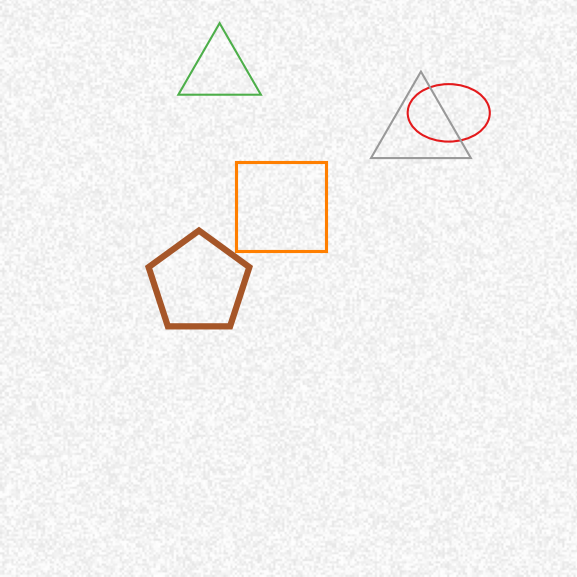[{"shape": "oval", "thickness": 1, "radius": 0.36, "center": [0.777, 0.804]}, {"shape": "triangle", "thickness": 1, "radius": 0.41, "center": [0.38, 0.876]}, {"shape": "square", "thickness": 1.5, "radius": 0.39, "center": [0.486, 0.641]}, {"shape": "pentagon", "thickness": 3, "radius": 0.46, "center": [0.345, 0.508]}, {"shape": "triangle", "thickness": 1, "radius": 0.5, "center": [0.729, 0.775]}]